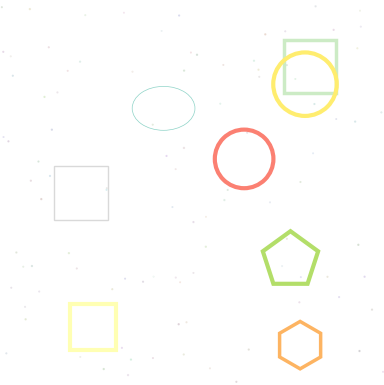[{"shape": "oval", "thickness": 0.5, "radius": 0.41, "center": [0.425, 0.719]}, {"shape": "square", "thickness": 3, "radius": 0.3, "center": [0.241, 0.15]}, {"shape": "circle", "thickness": 3, "radius": 0.38, "center": [0.634, 0.587]}, {"shape": "hexagon", "thickness": 2.5, "radius": 0.31, "center": [0.78, 0.104]}, {"shape": "pentagon", "thickness": 3, "radius": 0.38, "center": [0.754, 0.324]}, {"shape": "square", "thickness": 1, "radius": 0.35, "center": [0.211, 0.499]}, {"shape": "square", "thickness": 2.5, "radius": 0.34, "center": [0.805, 0.828]}, {"shape": "circle", "thickness": 3, "radius": 0.41, "center": [0.792, 0.781]}]